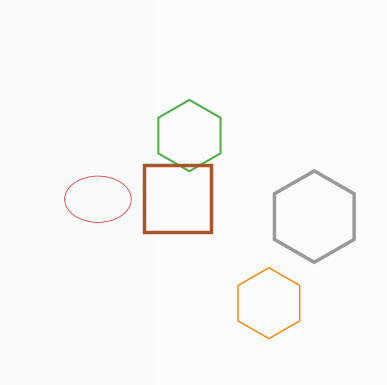[{"shape": "oval", "thickness": 0.5, "radius": 0.43, "center": [0.253, 0.483]}, {"shape": "hexagon", "thickness": 1.5, "radius": 0.46, "center": [0.489, 0.648]}, {"shape": "hexagon", "thickness": 1, "radius": 0.46, "center": [0.694, 0.213]}, {"shape": "square", "thickness": 2.5, "radius": 0.43, "center": [0.459, 0.484]}, {"shape": "hexagon", "thickness": 2.5, "radius": 0.59, "center": [0.811, 0.437]}]